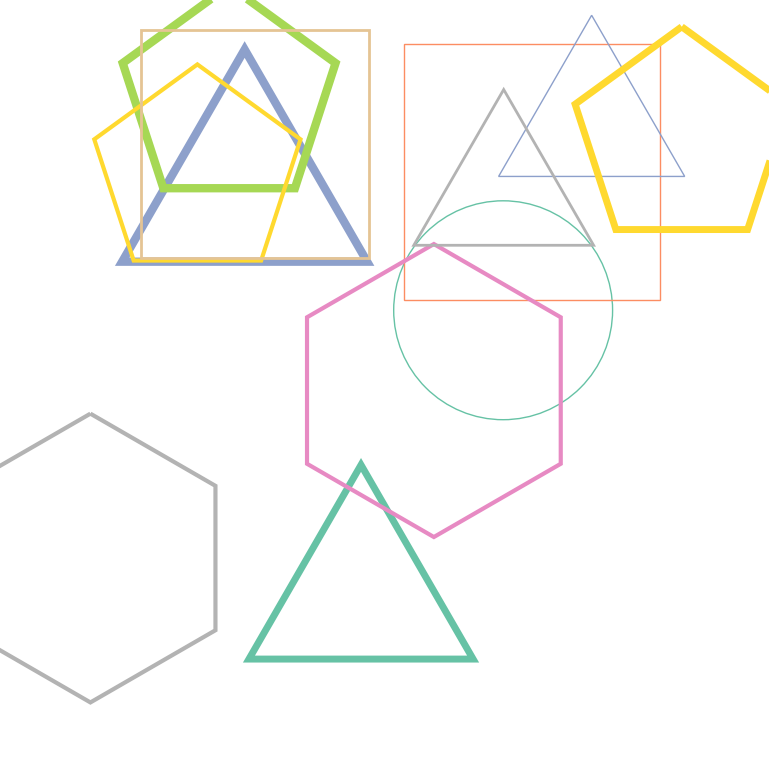[{"shape": "circle", "thickness": 0.5, "radius": 0.71, "center": [0.653, 0.597]}, {"shape": "triangle", "thickness": 2.5, "radius": 0.84, "center": [0.469, 0.228]}, {"shape": "square", "thickness": 0.5, "radius": 0.83, "center": [0.691, 0.776]}, {"shape": "triangle", "thickness": 0.5, "radius": 0.7, "center": [0.768, 0.841]}, {"shape": "triangle", "thickness": 3, "radius": 0.92, "center": [0.318, 0.752]}, {"shape": "hexagon", "thickness": 1.5, "radius": 0.95, "center": [0.563, 0.493]}, {"shape": "pentagon", "thickness": 3, "radius": 0.73, "center": [0.298, 0.873]}, {"shape": "pentagon", "thickness": 1.5, "radius": 0.7, "center": [0.256, 0.776]}, {"shape": "pentagon", "thickness": 2.5, "radius": 0.73, "center": [0.885, 0.82]}, {"shape": "square", "thickness": 1, "radius": 0.74, "center": [0.331, 0.813]}, {"shape": "triangle", "thickness": 1, "radius": 0.67, "center": [0.654, 0.749]}, {"shape": "hexagon", "thickness": 1.5, "radius": 0.94, "center": [0.117, 0.275]}]